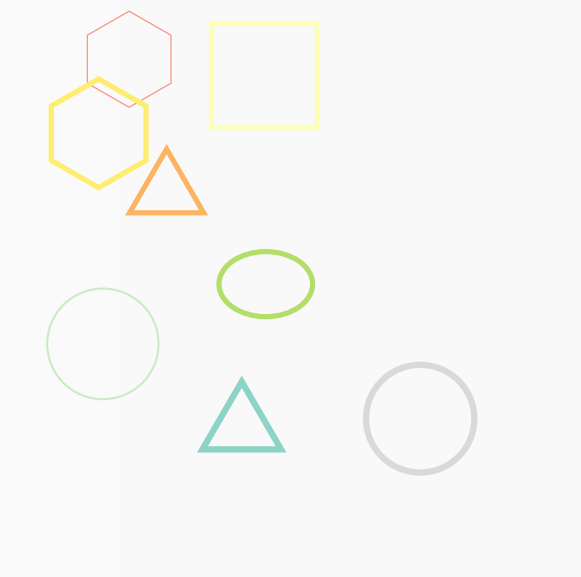[{"shape": "triangle", "thickness": 3, "radius": 0.39, "center": [0.416, 0.26]}, {"shape": "square", "thickness": 2, "radius": 0.45, "center": [0.454, 0.868]}, {"shape": "hexagon", "thickness": 0.5, "radius": 0.42, "center": [0.222, 0.897]}, {"shape": "triangle", "thickness": 2.5, "radius": 0.37, "center": [0.287, 0.667]}, {"shape": "oval", "thickness": 2.5, "radius": 0.4, "center": [0.457, 0.507]}, {"shape": "circle", "thickness": 3, "radius": 0.47, "center": [0.723, 0.274]}, {"shape": "circle", "thickness": 1, "radius": 0.48, "center": [0.177, 0.404]}, {"shape": "hexagon", "thickness": 2.5, "radius": 0.47, "center": [0.17, 0.768]}]